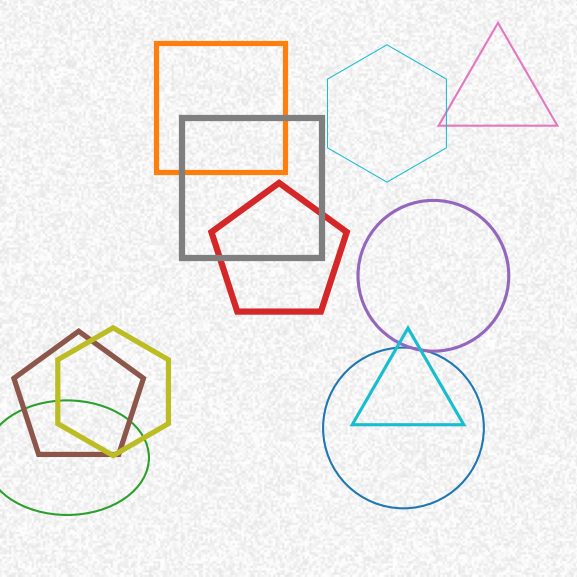[{"shape": "circle", "thickness": 1, "radius": 0.7, "center": [0.699, 0.258]}, {"shape": "square", "thickness": 2.5, "radius": 0.56, "center": [0.382, 0.813]}, {"shape": "oval", "thickness": 1, "radius": 0.71, "center": [0.116, 0.207]}, {"shape": "pentagon", "thickness": 3, "radius": 0.62, "center": [0.483, 0.559]}, {"shape": "circle", "thickness": 1.5, "radius": 0.65, "center": [0.75, 0.522]}, {"shape": "pentagon", "thickness": 2.5, "radius": 0.59, "center": [0.136, 0.308]}, {"shape": "triangle", "thickness": 1, "radius": 0.59, "center": [0.862, 0.841]}, {"shape": "square", "thickness": 3, "radius": 0.61, "center": [0.437, 0.674]}, {"shape": "hexagon", "thickness": 2.5, "radius": 0.55, "center": [0.196, 0.321]}, {"shape": "hexagon", "thickness": 0.5, "radius": 0.59, "center": [0.67, 0.803]}, {"shape": "triangle", "thickness": 1.5, "radius": 0.56, "center": [0.706, 0.319]}]